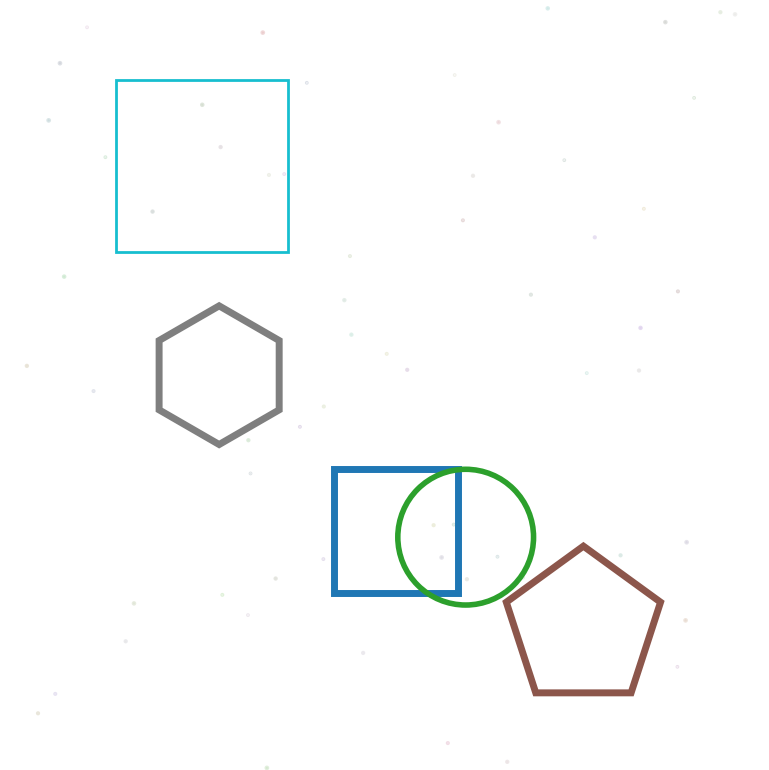[{"shape": "square", "thickness": 2.5, "radius": 0.4, "center": [0.515, 0.311]}, {"shape": "circle", "thickness": 2, "radius": 0.44, "center": [0.605, 0.302]}, {"shape": "pentagon", "thickness": 2.5, "radius": 0.53, "center": [0.758, 0.185]}, {"shape": "hexagon", "thickness": 2.5, "radius": 0.45, "center": [0.285, 0.513]}, {"shape": "square", "thickness": 1, "radius": 0.56, "center": [0.262, 0.784]}]